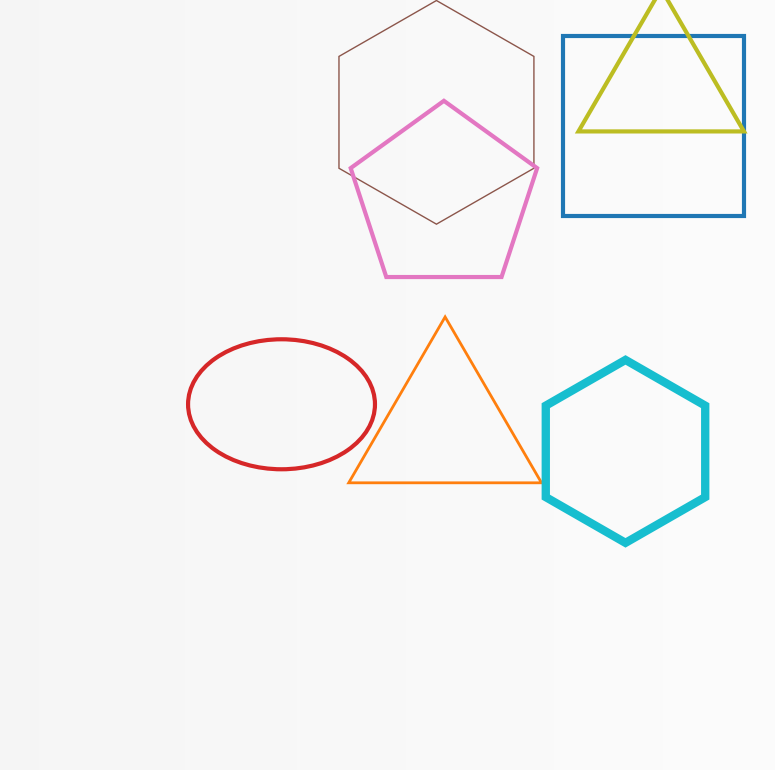[{"shape": "square", "thickness": 1.5, "radius": 0.58, "center": [0.843, 0.836]}, {"shape": "triangle", "thickness": 1, "radius": 0.72, "center": [0.574, 0.445]}, {"shape": "oval", "thickness": 1.5, "radius": 0.6, "center": [0.363, 0.475]}, {"shape": "hexagon", "thickness": 0.5, "radius": 0.73, "center": [0.563, 0.854]}, {"shape": "pentagon", "thickness": 1.5, "radius": 0.63, "center": [0.573, 0.743]}, {"shape": "triangle", "thickness": 1.5, "radius": 0.62, "center": [0.853, 0.891]}, {"shape": "hexagon", "thickness": 3, "radius": 0.59, "center": [0.807, 0.414]}]